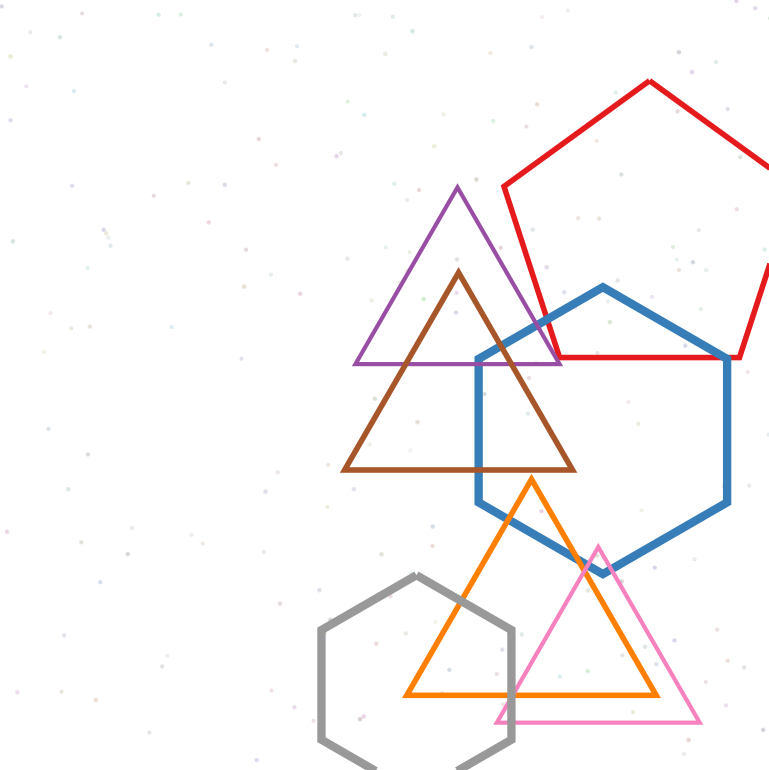[{"shape": "pentagon", "thickness": 2, "radius": 0.99, "center": [0.844, 0.696]}, {"shape": "hexagon", "thickness": 3, "radius": 0.93, "center": [0.783, 0.441]}, {"shape": "triangle", "thickness": 1.5, "radius": 0.77, "center": [0.594, 0.604]}, {"shape": "triangle", "thickness": 2, "radius": 0.94, "center": [0.69, 0.191]}, {"shape": "triangle", "thickness": 2, "radius": 0.85, "center": [0.596, 0.475]}, {"shape": "triangle", "thickness": 1.5, "radius": 0.76, "center": [0.777, 0.138]}, {"shape": "hexagon", "thickness": 3, "radius": 0.71, "center": [0.541, 0.111]}]